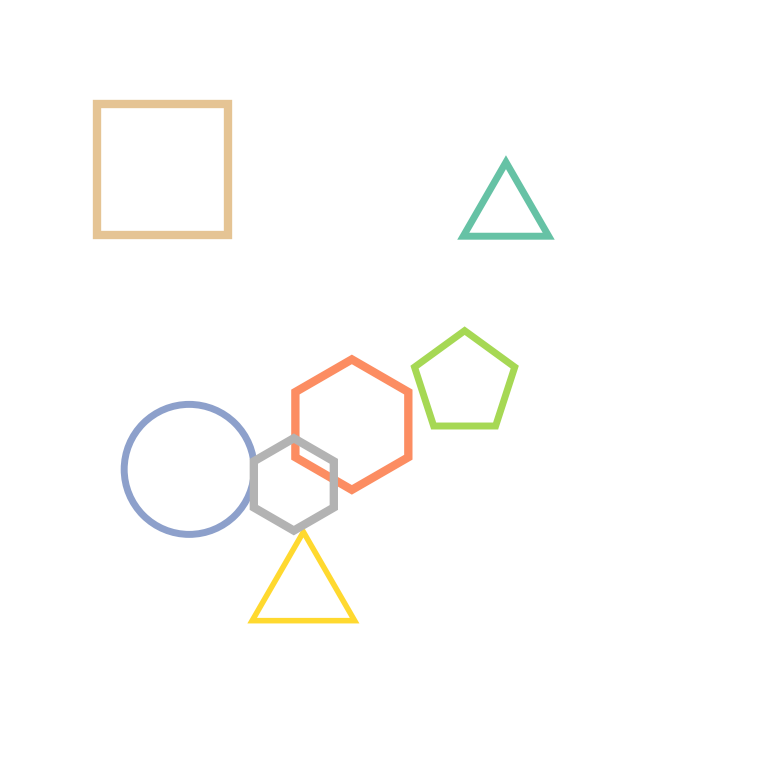[{"shape": "triangle", "thickness": 2.5, "radius": 0.32, "center": [0.657, 0.725]}, {"shape": "hexagon", "thickness": 3, "radius": 0.42, "center": [0.457, 0.449]}, {"shape": "circle", "thickness": 2.5, "radius": 0.42, "center": [0.246, 0.39]}, {"shape": "pentagon", "thickness": 2.5, "radius": 0.34, "center": [0.603, 0.502]}, {"shape": "triangle", "thickness": 2, "radius": 0.38, "center": [0.394, 0.232]}, {"shape": "square", "thickness": 3, "radius": 0.43, "center": [0.211, 0.78]}, {"shape": "hexagon", "thickness": 3, "radius": 0.3, "center": [0.382, 0.371]}]